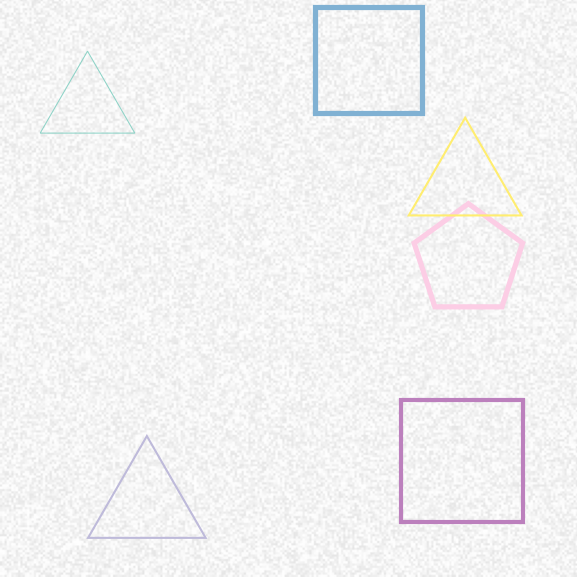[{"shape": "triangle", "thickness": 0.5, "radius": 0.47, "center": [0.152, 0.816]}, {"shape": "triangle", "thickness": 1, "radius": 0.59, "center": [0.254, 0.127]}, {"shape": "square", "thickness": 2.5, "radius": 0.46, "center": [0.638, 0.895]}, {"shape": "pentagon", "thickness": 2.5, "radius": 0.49, "center": [0.811, 0.548]}, {"shape": "square", "thickness": 2, "radius": 0.53, "center": [0.799, 0.201]}, {"shape": "triangle", "thickness": 1, "radius": 0.56, "center": [0.805, 0.682]}]